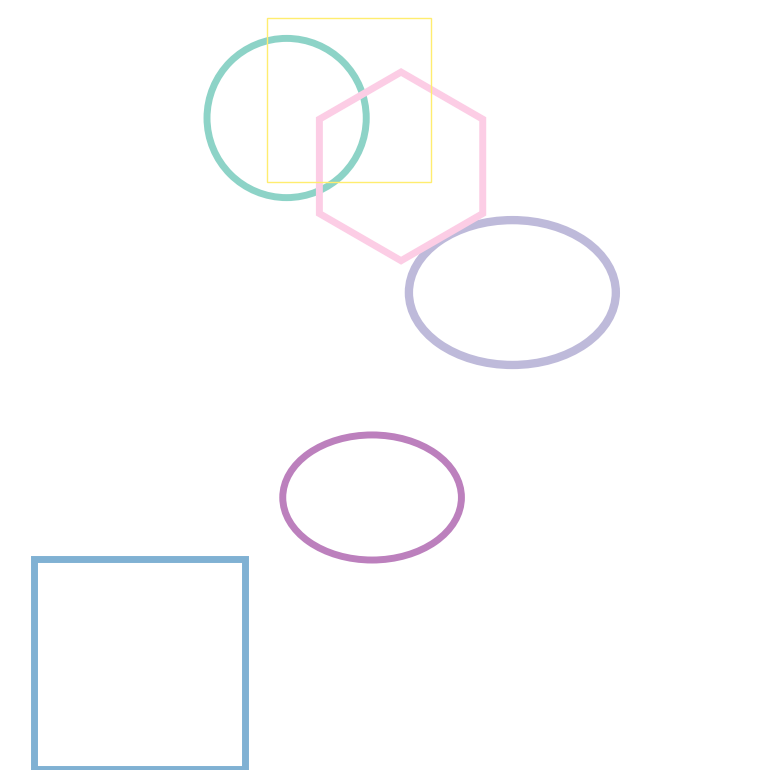[{"shape": "circle", "thickness": 2.5, "radius": 0.52, "center": [0.372, 0.847]}, {"shape": "oval", "thickness": 3, "radius": 0.67, "center": [0.665, 0.62]}, {"shape": "square", "thickness": 2.5, "radius": 0.68, "center": [0.181, 0.138]}, {"shape": "hexagon", "thickness": 2.5, "radius": 0.61, "center": [0.521, 0.784]}, {"shape": "oval", "thickness": 2.5, "radius": 0.58, "center": [0.483, 0.354]}, {"shape": "square", "thickness": 0.5, "radius": 0.53, "center": [0.453, 0.87]}]